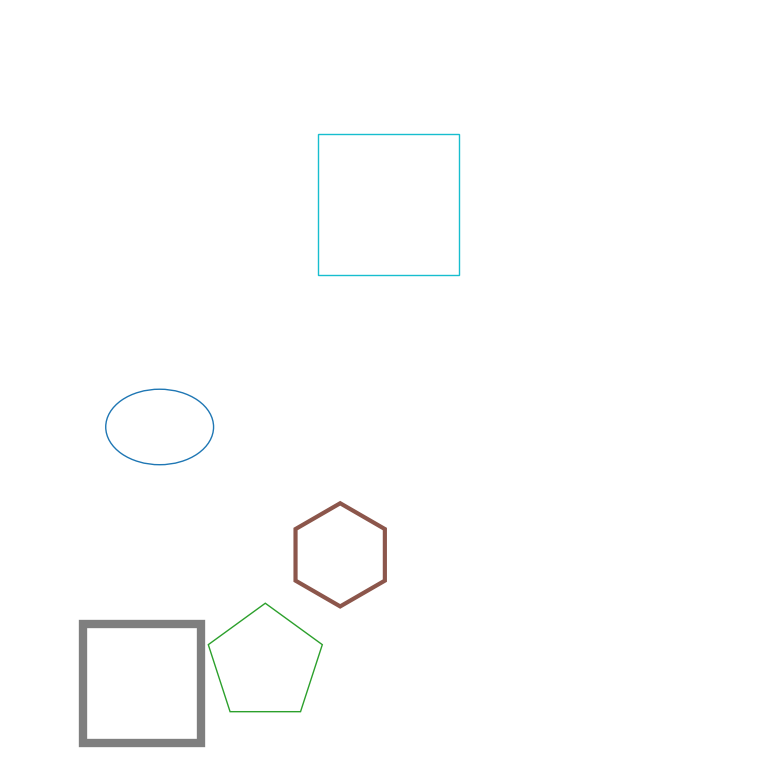[{"shape": "oval", "thickness": 0.5, "radius": 0.35, "center": [0.207, 0.445]}, {"shape": "pentagon", "thickness": 0.5, "radius": 0.39, "center": [0.345, 0.139]}, {"shape": "hexagon", "thickness": 1.5, "radius": 0.33, "center": [0.442, 0.279]}, {"shape": "square", "thickness": 3, "radius": 0.38, "center": [0.184, 0.112]}, {"shape": "square", "thickness": 0.5, "radius": 0.46, "center": [0.505, 0.734]}]